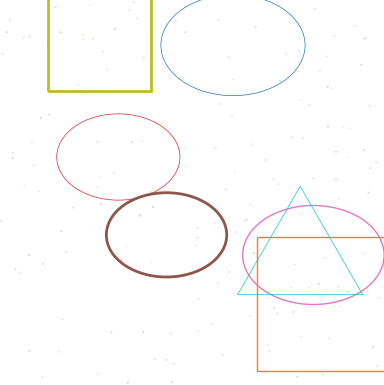[{"shape": "oval", "thickness": 0.5, "radius": 0.94, "center": [0.605, 0.883]}, {"shape": "square", "thickness": 1, "radius": 0.87, "center": [0.843, 0.21]}, {"shape": "oval", "thickness": 0.5, "radius": 0.8, "center": [0.307, 0.592]}, {"shape": "oval", "thickness": 2, "radius": 0.78, "center": [0.433, 0.39]}, {"shape": "oval", "thickness": 1, "radius": 0.92, "center": [0.814, 0.338]}, {"shape": "square", "thickness": 2, "radius": 0.67, "center": [0.258, 0.897]}, {"shape": "triangle", "thickness": 0.5, "radius": 0.94, "center": [0.78, 0.328]}]